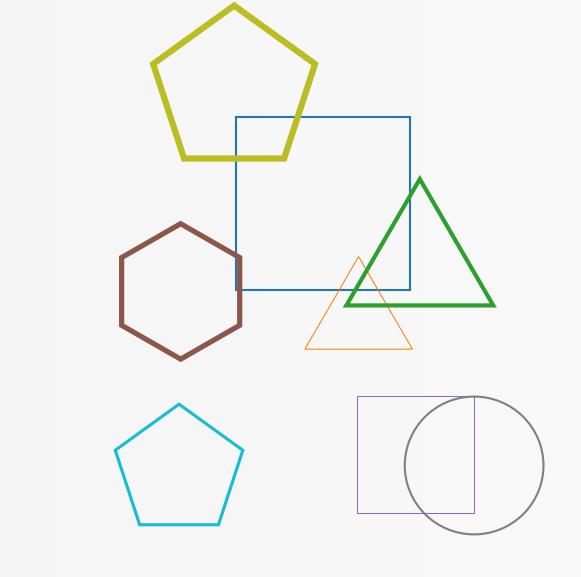[{"shape": "square", "thickness": 1, "radius": 0.75, "center": [0.556, 0.647]}, {"shape": "triangle", "thickness": 0.5, "radius": 0.53, "center": [0.617, 0.448]}, {"shape": "triangle", "thickness": 2, "radius": 0.73, "center": [0.722, 0.543]}, {"shape": "square", "thickness": 0.5, "radius": 0.51, "center": [0.715, 0.212]}, {"shape": "hexagon", "thickness": 2.5, "radius": 0.59, "center": [0.311, 0.495]}, {"shape": "circle", "thickness": 1, "radius": 0.6, "center": [0.816, 0.193]}, {"shape": "pentagon", "thickness": 3, "radius": 0.73, "center": [0.403, 0.843]}, {"shape": "pentagon", "thickness": 1.5, "radius": 0.58, "center": [0.308, 0.184]}]